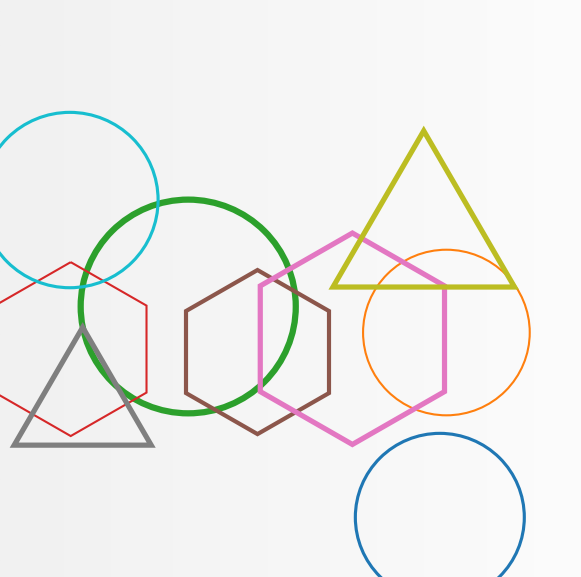[{"shape": "circle", "thickness": 1.5, "radius": 0.73, "center": [0.757, 0.103]}, {"shape": "circle", "thickness": 1, "radius": 0.72, "center": [0.768, 0.423]}, {"shape": "circle", "thickness": 3, "radius": 0.93, "center": [0.324, 0.468]}, {"shape": "hexagon", "thickness": 1, "radius": 0.75, "center": [0.122, 0.395]}, {"shape": "hexagon", "thickness": 2, "radius": 0.71, "center": [0.443, 0.39]}, {"shape": "hexagon", "thickness": 2.5, "radius": 0.92, "center": [0.606, 0.413]}, {"shape": "triangle", "thickness": 2.5, "radius": 0.68, "center": [0.142, 0.296]}, {"shape": "triangle", "thickness": 2.5, "radius": 0.9, "center": [0.729, 0.592]}, {"shape": "circle", "thickness": 1.5, "radius": 0.76, "center": [0.12, 0.653]}]